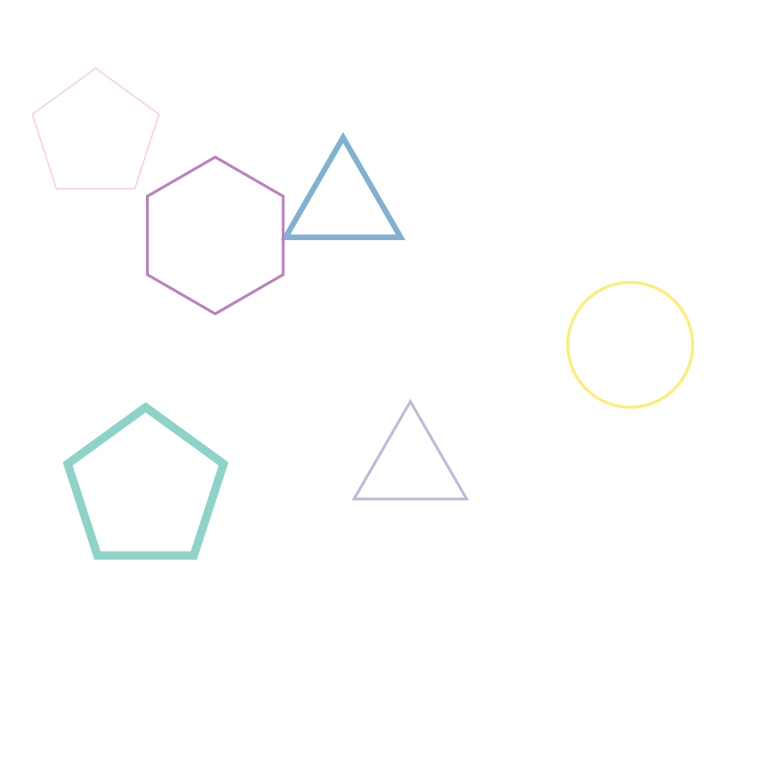[{"shape": "pentagon", "thickness": 3, "radius": 0.53, "center": [0.189, 0.365]}, {"shape": "triangle", "thickness": 1, "radius": 0.42, "center": [0.533, 0.394]}, {"shape": "triangle", "thickness": 2, "radius": 0.43, "center": [0.446, 0.735]}, {"shape": "pentagon", "thickness": 0.5, "radius": 0.43, "center": [0.124, 0.825]}, {"shape": "hexagon", "thickness": 1, "radius": 0.51, "center": [0.28, 0.694]}, {"shape": "circle", "thickness": 1, "radius": 0.41, "center": [0.818, 0.552]}]